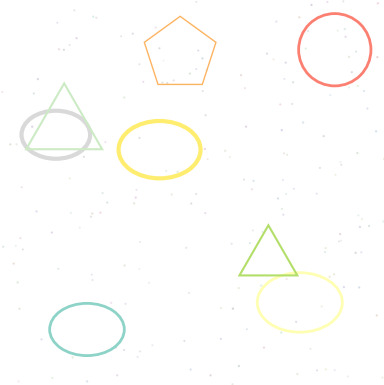[{"shape": "oval", "thickness": 2, "radius": 0.48, "center": [0.226, 0.144]}, {"shape": "oval", "thickness": 2, "radius": 0.55, "center": [0.779, 0.214]}, {"shape": "circle", "thickness": 2, "radius": 0.47, "center": [0.87, 0.871]}, {"shape": "pentagon", "thickness": 1, "radius": 0.49, "center": [0.468, 0.86]}, {"shape": "triangle", "thickness": 1.5, "radius": 0.43, "center": [0.697, 0.328]}, {"shape": "oval", "thickness": 3, "radius": 0.45, "center": [0.145, 0.65]}, {"shape": "triangle", "thickness": 1.5, "radius": 0.57, "center": [0.167, 0.669]}, {"shape": "oval", "thickness": 3, "radius": 0.53, "center": [0.414, 0.611]}]